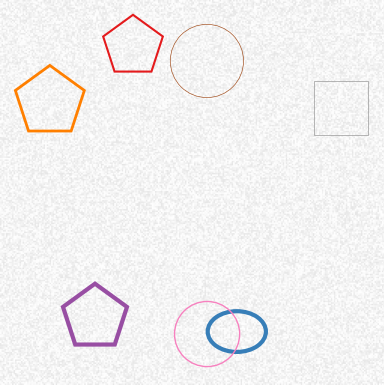[{"shape": "pentagon", "thickness": 1.5, "radius": 0.41, "center": [0.345, 0.88]}, {"shape": "oval", "thickness": 3, "radius": 0.38, "center": [0.615, 0.139]}, {"shape": "pentagon", "thickness": 3, "radius": 0.44, "center": [0.247, 0.176]}, {"shape": "pentagon", "thickness": 2, "radius": 0.47, "center": [0.129, 0.736]}, {"shape": "circle", "thickness": 0.5, "radius": 0.48, "center": [0.537, 0.842]}, {"shape": "circle", "thickness": 1, "radius": 0.42, "center": [0.538, 0.132]}, {"shape": "square", "thickness": 0.5, "radius": 0.35, "center": [0.886, 0.719]}]